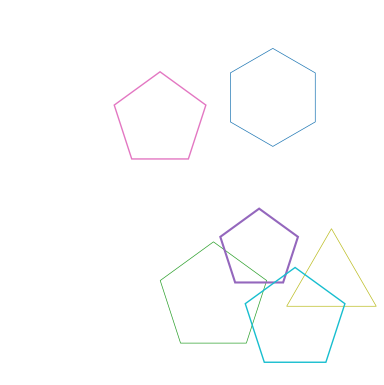[{"shape": "hexagon", "thickness": 0.5, "radius": 0.64, "center": [0.709, 0.747]}, {"shape": "pentagon", "thickness": 0.5, "radius": 0.73, "center": [0.554, 0.226]}, {"shape": "pentagon", "thickness": 1.5, "radius": 0.53, "center": [0.673, 0.352]}, {"shape": "pentagon", "thickness": 1, "radius": 0.63, "center": [0.416, 0.688]}, {"shape": "triangle", "thickness": 0.5, "radius": 0.67, "center": [0.861, 0.272]}, {"shape": "pentagon", "thickness": 1, "radius": 0.68, "center": [0.766, 0.169]}]